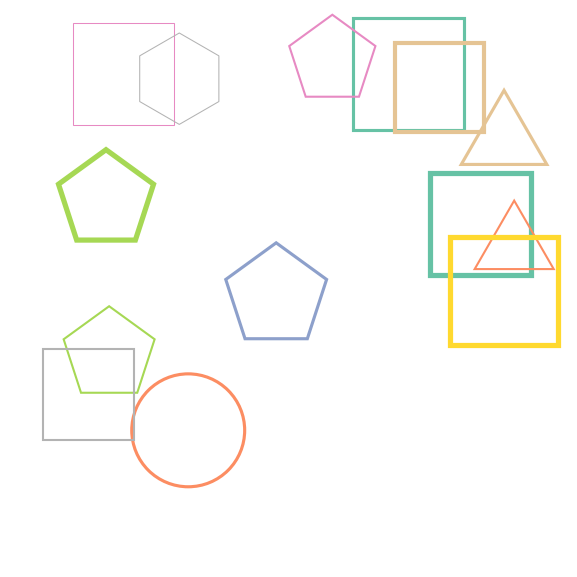[{"shape": "square", "thickness": 1.5, "radius": 0.48, "center": [0.707, 0.871]}, {"shape": "square", "thickness": 2.5, "radius": 0.44, "center": [0.832, 0.611]}, {"shape": "triangle", "thickness": 1, "radius": 0.4, "center": [0.89, 0.573]}, {"shape": "circle", "thickness": 1.5, "radius": 0.49, "center": [0.326, 0.254]}, {"shape": "pentagon", "thickness": 1.5, "radius": 0.46, "center": [0.478, 0.487]}, {"shape": "pentagon", "thickness": 1, "radius": 0.39, "center": [0.575, 0.895]}, {"shape": "square", "thickness": 0.5, "radius": 0.44, "center": [0.214, 0.871]}, {"shape": "pentagon", "thickness": 1, "radius": 0.41, "center": [0.189, 0.386]}, {"shape": "pentagon", "thickness": 2.5, "radius": 0.43, "center": [0.184, 0.653]}, {"shape": "square", "thickness": 2.5, "radius": 0.47, "center": [0.873, 0.495]}, {"shape": "square", "thickness": 2, "radius": 0.38, "center": [0.76, 0.848]}, {"shape": "triangle", "thickness": 1.5, "radius": 0.43, "center": [0.873, 0.757]}, {"shape": "square", "thickness": 1, "radius": 0.39, "center": [0.154, 0.316]}, {"shape": "hexagon", "thickness": 0.5, "radius": 0.4, "center": [0.31, 0.863]}]